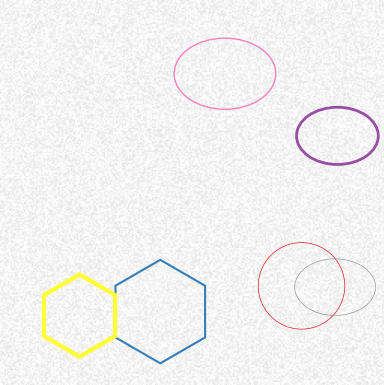[{"shape": "circle", "thickness": 0.5, "radius": 0.56, "center": [0.783, 0.258]}, {"shape": "hexagon", "thickness": 1.5, "radius": 0.67, "center": [0.416, 0.191]}, {"shape": "oval", "thickness": 2, "radius": 0.53, "center": [0.876, 0.647]}, {"shape": "hexagon", "thickness": 3, "radius": 0.53, "center": [0.207, 0.18]}, {"shape": "oval", "thickness": 1, "radius": 0.66, "center": [0.584, 0.809]}, {"shape": "oval", "thickness": 0.5, "radius": 0.53, "center": [0.87, 0.254]}]